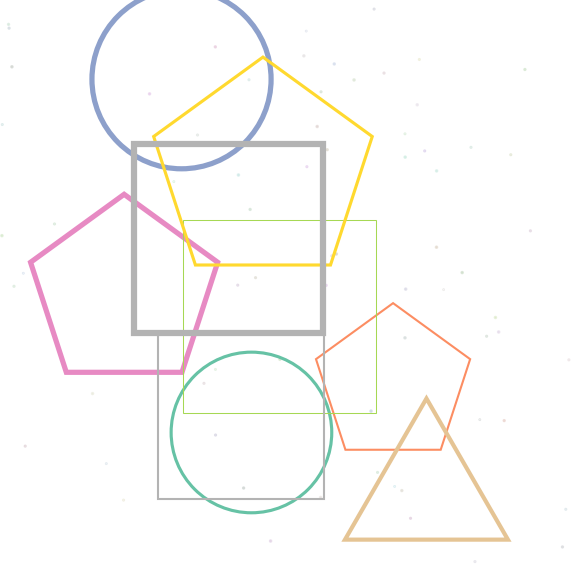[{"shape": "circle", "thickness": 1.5, "radius": 0.7, "center": [0.435, 0.25]}, {"shape": "pentagon", "thickness": 1, "radius": 0.7, "center": [0.681, 0.334]}, {"shape": "circle", "thickness": 2.5, "radius": 0.78, "center": [0.314, 0.862]}, {"shape": "pentagon", "thickness": 2.5, "radius": 0.85, "center": [0.215, 0.492]}, {"shape": "square", "thickness": 0.5, "radius": 0.84, "center": [0.484, 0.451]}, {"shape": "pentagon", "thickness": 1.5, "radius": 0.99, "center": [0.455, 0.701]}, {"shape": "triangle", "thickness": 2, "radius": 0.81, "center": [0.738, 0.146]}, {"shape": "square", "thickness": 1, "radius": 0.72, "center": [0.417, 0.278]}, {"shape": "square", "thickness": 3, "radius": 0.82, "center": [0.396, 0.587]}]